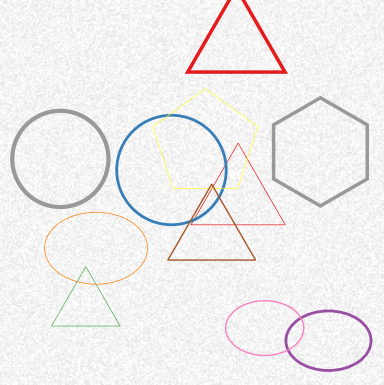[{"shape": "triangle", "thickness": 2.5, "radius": 0.73, "center": [0.614, 0.886]}, {"shape": "triangle", "thickness": 0.5, "radius": 0.71, "center": [0.618, 0.487]}, {"shape": "circle", "thickness": 2, "radius": 0.71, "center": [0.445, 0.558]}, {"shape": "triangle", "thickness": 0.5, "radius": 0.51, "center": [0.223, 0.205]}, {"shape": "oval", "thickness": 2, "radius": 0.55, "center": [0.853, 0.115]}, {"shape": "oval", "thickness": 0.5, "radius": 0.67, "center": [0.25, 0.355]}, {"shape": "pentagon", "thickness": 0.5, "radius": 0.72, "center": [0.533, 0.627]}, {"shape": "triangle", "thickness": 1, "radius": 0.66, "center": [0.55, 0.39]}, {"shape": "oval", "thickness": 1, "radius": 0.51, "center": [0.688, 0.148]}, {"shape": "hexagon", "thickness": 2.5, "radius": 0.7, "center": [0.832, 0.605]}, {"shape": "circle", "thickness": 3, "radius": 0.62, "center": [0.157, 0.587]}]